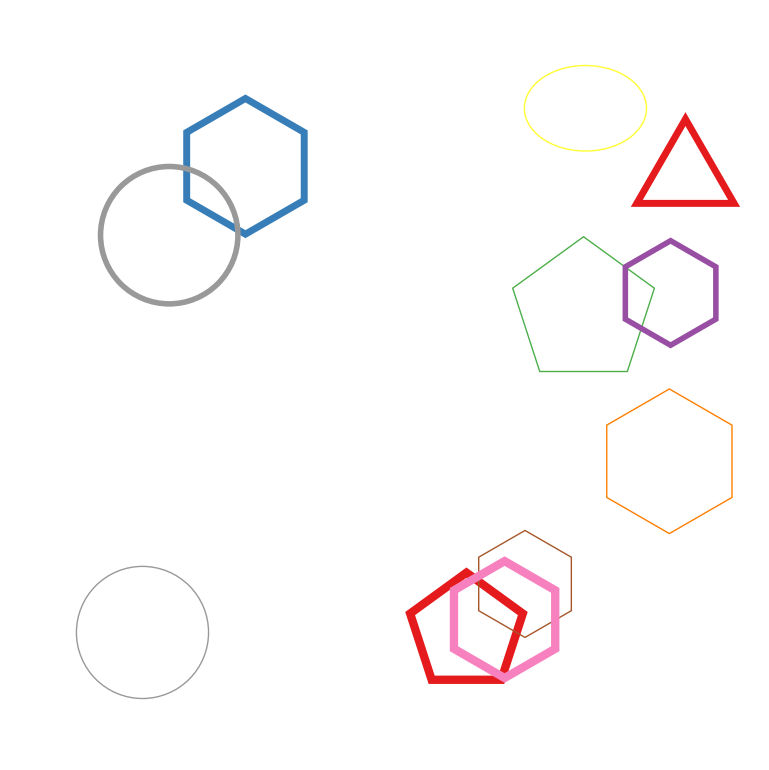[{"shape": "triangle", "thickness": 2.5, "radius": 0.36, "center": [0.89, 0.772]}, {"shape": "pentagon", "thickness": 3, "radius": 0.38, "center": [0.606, 0.179]}, {"shape": "hexagon", "thickness": 2.5, "radius": 0.44, "center": [0.319, 0.784]}, {"shape": "pentagon", "thickness": 0.5, "radius": 0.48, "center": [0.758, 0.596]}, {"shape": "hexagon", "thickness": 2, "radius": 0.34, "center": [0.871, 0.619]}, {"shape": "hexagon", "thickness": 0.5, "radius": 0.47, "center": [0.869, 0.401]}, {"shape": "oval", "thickness": 0.5, "radius": 0.4, "center": [0.76, 0.859]}, {"shape": "hexagon", "thickness": 0.5, "radius": 0.35, "center": [0.682, 0.242]}, {"shape": "hexagon", "thickness": 3, "radius": 0.38, "center": [0.655, 0.195]}, {"shape": "circle", "thickness": 2, "radius": 0.45, "center": [0.22, 0.695]}, {"shape": "circle", "thickness": 0.5, "radius": 0.43, "center": [0.185, 0.179]}]